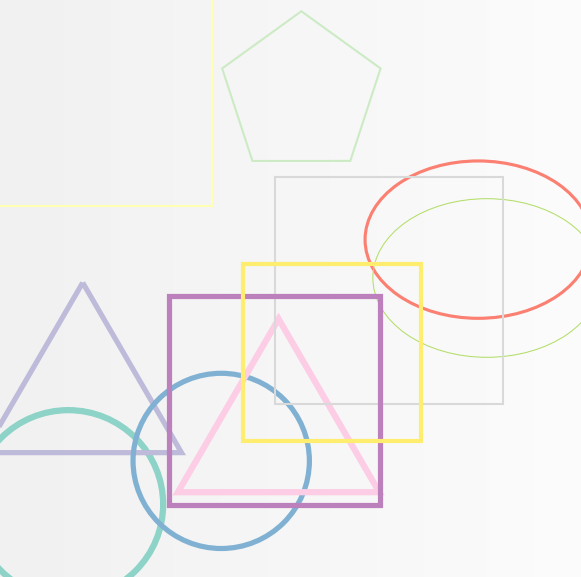[{"shape": "circle", "thickness": 3, "radius": 0.82, "center": [0.118, 0.126]}, {"shape": "square", "thickness": 1, "radius": 0.94, "center": [0.176, 0.832]}, {"shape": "triangle", "thickness": 2.5, "radius": 0.98, "center": [0.142, 0.313]}, {"shape": "oval", "thickness": 1.5, "radius": 0.97, "center": [0.823, 0.584]}, {"shape": "circle", "thickness": 2.5, "radius": 0.76, "center": [0.381, 0.201]}, {"shape": "oval", "thickness": 0.5, "radius": 0.98, "center": [0.838, 0.518]}, {"shape": "triangle", "thickness": 3, "radius": 1.0, "center": [0.479, 0.247]}, {"shape": "square", "thickness": 1, "radius": 0.98, "center": [0.669, 0.496]}, {"shape": "square", "thickness": 2.5, "radius": 0.91, "center": [0.472, 0.305]}, {"shape": "pentagon", "thickness": 1, "radius": 0.72, "center": [0.518, 0.836]}, {"shape": "square", "thickness": 2, "radius": 0.77, "center": [0.572, 0.389]}]